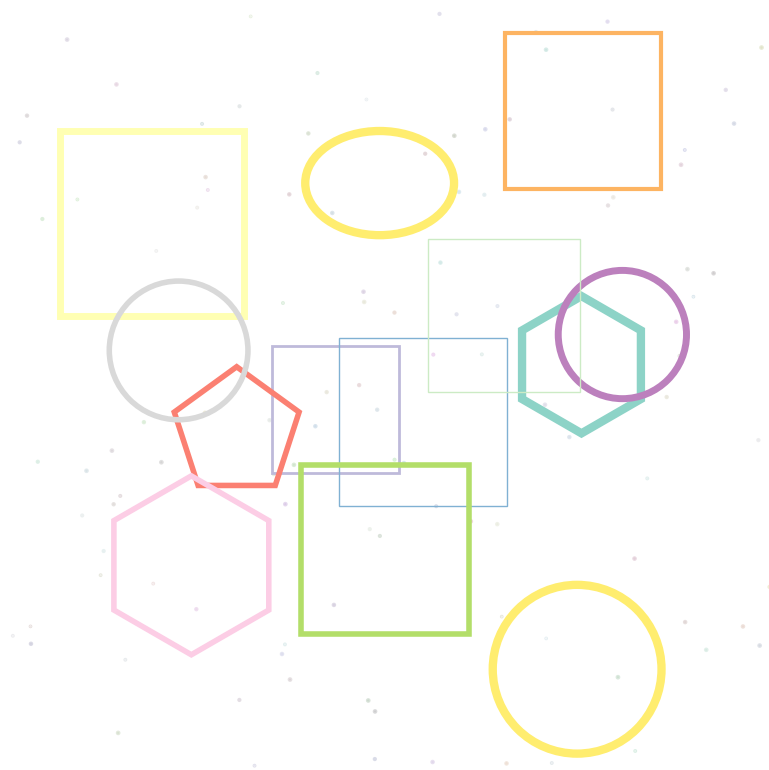[{"shape": "hexagon", "thickness": 3, "radius": 0.45, "center": [0.755, 0.526]}, {"shape": "square", "thickness": 2.5, "radius": 0.6, "center": [0.197, 0.71]}, {"shape": "square", "thickness": 1, "radius": 0.41, "center": [0.436, 0.469]}, {"shape": "pentagon", "thickness": 2, "radius": 0.43, "center": [0.307, 0.438]}, {"shape": "square", "thickness": 0.5, "radius": 0.55, "center": [0.549, 0.452]}, {"shape": "square", "thickness": 1.5, "radius": 0.51, "center": [0.757, 0.856]}, {"shape": "square", "thickness": 2, "radius": 0.55, "center": [0.5, 0.286]}, {"shape": "hexagon", "thickness": 2, "radius": 0.58, "center": [0.248, 0.266]}, {"shape": "circle", "thickness": 2, "radius": 0.45, "center": [0.232, 0.545]}, {"shape": "circle", "thickness": 2.5, "radius": 0.42, "center": [0.808, 0.566]}, {"shape": "square", "thickness": 0.5, "radius": 0.5, "center": [0.655, 0.591]}, {"shape": "circle", "thickness": 3, "radius": 0.55, "center": [0.75, 0.131]}, {"shape": "oval", "thickness": 3, "radius": 0.48, "center": [0.493, 0.762]}]